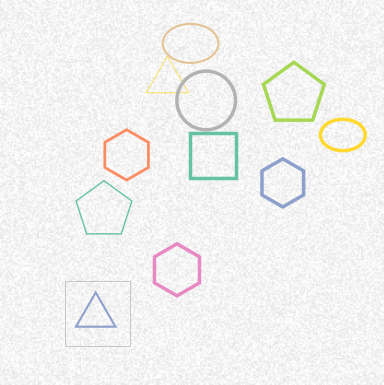[{"shape": "square", "thickness": 2.5, "radius": 0.3, "center": [0.552, 0.596]}, {"shape": "pentagon", "thickness": 1, "radius": 0.38, "center": [0.27, 0.454]}, {"shape": "hexagon", "thickness": 2, "radius": 0.33, "center": [0.329, 0.598]}, {"shape": "triangle", "thickness": 1.5, "radius": 0.3, "center": [0.249, 0.181]}, {"shape": "hexagon", "thickness": 2.5, "radius": 0.31, "center": [0.735, 0.525]}, {"shape": "hexagon", "thickness": 2.5, "radius": 0.34, "center": [0.46, 0.299]}, {"shape": "pentagon", "thickness": 2.5, "radius": 0.42, "center": [0.763, 0.755]}, {"shape": "triangle", "thickness": 0.5, "radius": 0.32, "center": [0.435, 0.791]}, {"shape": "oval", "thickness": 2.5, "radius": 0.29, "center": [0.891, 0.649]}, {"shape": "oval", "thickness": 1.5, "radius": 0.36, "center": [0.495, 0.887]}, {"shape": "circle", "thickness": 2.5, "radius": 0.38, "center": [0.536, 0.739]}, {"shape": "square", "thickness": 0.5, "radius": 0.42, "center": [0.254, 0.186]}]